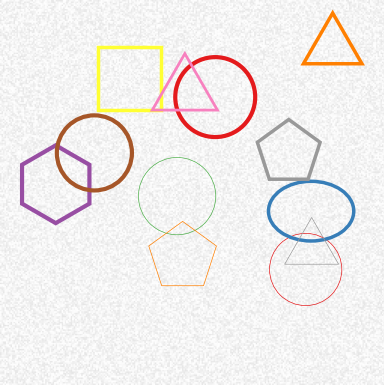[{"shape": "circle", "thickness": 3, "radius": 0.52, "center": [0.559, 0.748]}, {"shape": "circle", "thickness": 0.5, "radius": 0.47, "center": [0.794, 0.3]}, {"shape": "oval", "thickness": 2.5, "radius": 0.55, "center": [0.808, 0.452]}, {"shape": "circle", "thickness": 0.5, "radius": 0.5, "center": [0.46, 0.491]}, {"shape": "hexagon", "thickness": 3, "radius": 0.51, "center": [0.145, 0.522]}, {"shape": "pentagon", "thickness": 0.5, "radius": 0.46, "center": [0.474, 0.333]}, {"shape": "triangle", "thickness": 2.5, "radius": 0.44, "center": [0.864, 0.878]}, {"shape": "square", "thickness": 2.5, "radius": 0.41, "center": [0.336, 0.796]}, {"shape": "circle", "thickness": 3, "radius": 0.49, "center": [0.245, 0.603]}, {"shape": "triangle", "thickness": 2, "radius": 0.49, "center": [0.48, 0.763]}, {"shape": "pentagon", "thickness": 2.5, "radius": 0.43, "center": [0.75, 0.604]}, {"shape": "triangle", "thickness": 0.5, "radius": 0.4, "center": [0.809, 0.354]}]